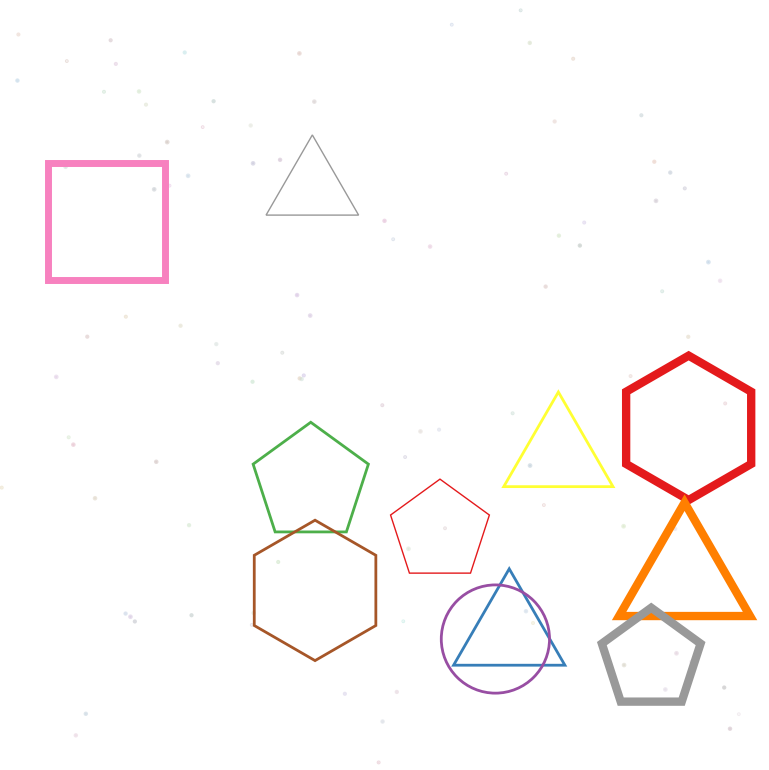[{"shape": "hexagon", "thickness": 3, "radius": 0.47, "center": [0.894, 0.444]}, {"shape": "pentagon", "thickness": 0.5, "radius": 0.34, "center": [0.571, 0.31]}, {"shape": "triangle", "thickness": 1, "radius": 0.42, "center": [0.661, 0.178]}, {"shape": "pentagon", "thickness": 1, "radius": 0.39, "center": [0.404, 0.373]}, {"shape": "circle", "thickness": 1, "radius": 0.35, "center": [0.643, 0.17]}, {"shape": "triangle", "thickness": 3, "radius": 0.49, "center": [0.889, 0.249]}, {"shape": "triangle", "thickness": 1, "radius": 0.41, "center": [0.725, 0.409]}, {"shape": "hexagon", "thickness": 1, "radius": 0.46, "center": [0.409, 0.233]}, {"shape": "square", "thickness": 2.5, "radius": 0.38, "center": [0.138, 0.713]}, {"shape": "triangle", "thickness": 0.5, "radius": 0.35, "center": [0.406, 0.755]}, {"shape": "pentagon", "thickness": 3, "radius": 0.34, "center": [0.846, 0.143]}]